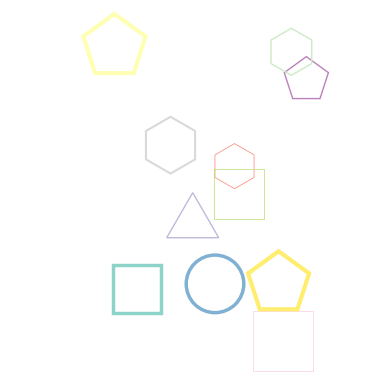[{"shape": "square", "thickness": 2.5, "radius": 0.31, "center": [0.355, 0.249]}, {"shape": "pentagon", "thickness": 3, "radius": 0.43, "center": [0.297, 0.879]}, {"shape": "triangle", "thickness": 1, "radius": 0.39, "center": [0.501, 0.422]}, {"shape": "hexagon", "thickness": 0.5, "radius": 0.29, "center": [0.609, 0.568]}, {"shape": "circle", "thickness": 2.5, "radius": 0.37, "center": [0.558, 0.263]}, {"shape": "square", "thickness": 0.5, "radius": 0.33, "center": [0.622, 0.497]}, {"shape": "square", "thickness": 0.5, "radius": 0.39, "center": [0.735, 0.115]}, {"shape": "hexagon", "thickness": 1.5, "radius": 0.37, "center": [0.443, 0.623]}, {"shape": "pentagon", "thickness": 1, "radius": 0.3, "center": [0.796, 0.793]}, {"shape": "hexagon", "thickness": 1, "radius": 0.31, "center": [0.757, 0.865]}, {"shape": "pentagon", "thickness": 3, "radius": 0.42, "center": [0.724, 0.264]}]